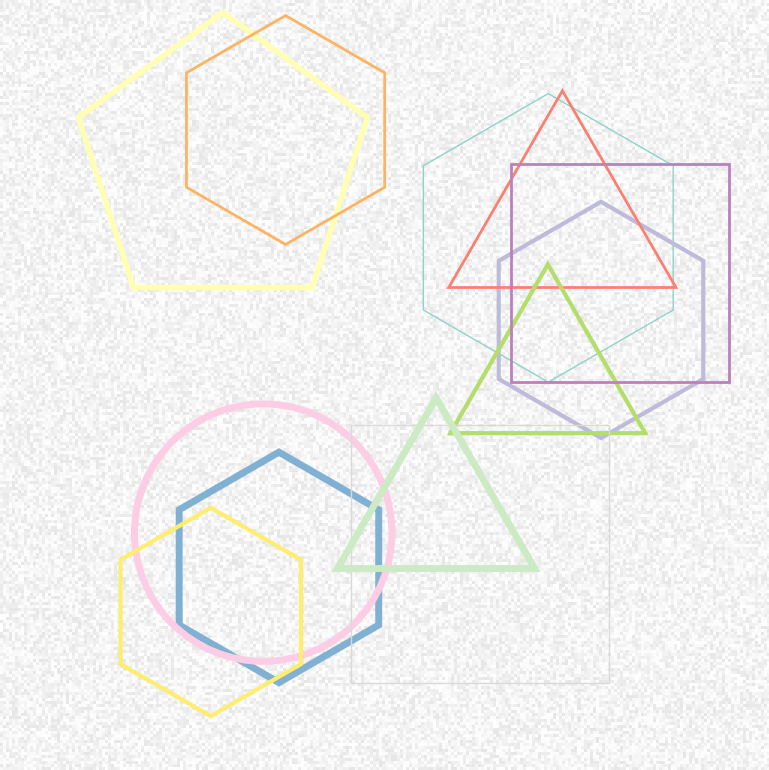[{"shape": "hexagon", "thickness": 0.5, "radius": 0.94, "center": [0.712, 0.691]}, {"shape": "pentagon", "thickness": 2, "radius": 0.99, "center": [0.289, 0.786]}, {"shape": "hexagon", "thickness": 1.5, "radius": 0.77, "center": [0.781, 0.585]}, {"shape": "triangle", "thickness": 1, "radius": 0.85, "center": [0.73, 0.712]}, {"shape": "hexagon", "thickness": 2.5, "radius": 0.75, "center": [0.362, 0.263]}, {"shape": "hexagon", "thickness": 1, "radius": 0.74, "center": [0.371, 0.831]}, {"shape": "triangle", "thickness": 1.5, "radius": 0.73, "center": [0.711, 0.51]}, {"shape": "circle", "thickness": 2.5, "radius": 0.84, "center": [0.342, 0.308]}, {"shape": "square", "thickness": 0.5, "radius": 0.84, "center": [0.624, 0.281]}, {"shape": "square", "thickness": 1, "radius": 0.71, "center": [0.806, 0.645]}, {"shape": "triangle", "thickness": 2.5, "radius": 0.74, "center": [0.566, 0.336]}, {"shape": "hexagon", "thickness": 1.5, "radius": 0.68, "center": [0.274, 0.205]}]